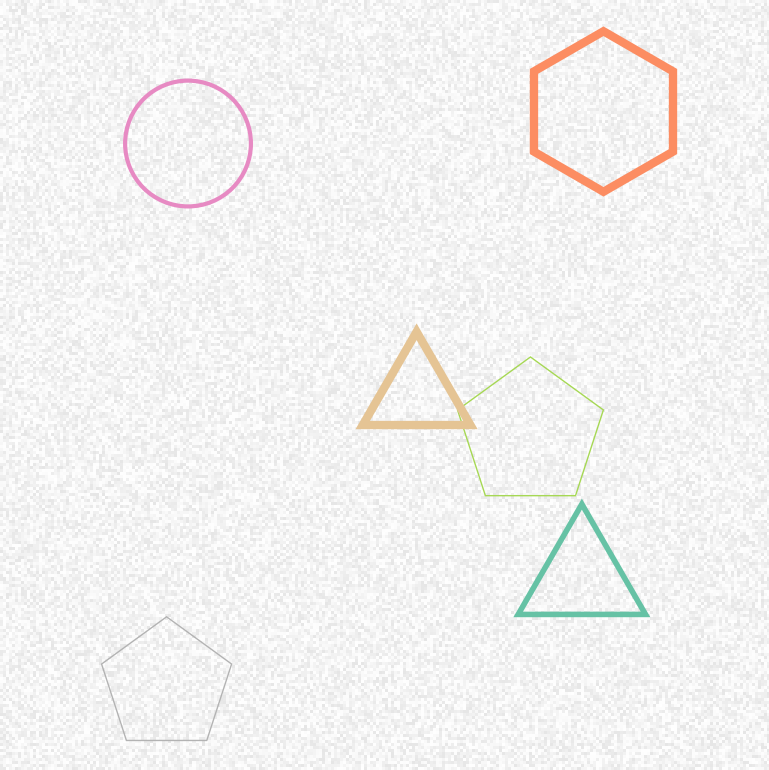[{"shape": "triangle", "thickness": 2, "radius": 0.48, "center": [0.756, 0.25]}, {"shape": "hexagon", "thickness": 3, "radius": 0.52, "center": [0.784, 0.855]}, {"shape": "circle", "thickness": 1.5, "radius": 0.41, "center": [0.244, 0.814]}, {"shape": "pentagon", "thickness": 0.5, "radius": 0.5, "center": [0.689, 0.437]}, {"shape": "triangle", "thickness": 3, "radius": 0.4, "center": [0.541, 0.488]}, {"shape": "pentagon", "thickness": 0.5, "radius": 0.44, "center": [0.216, 0.11]}]